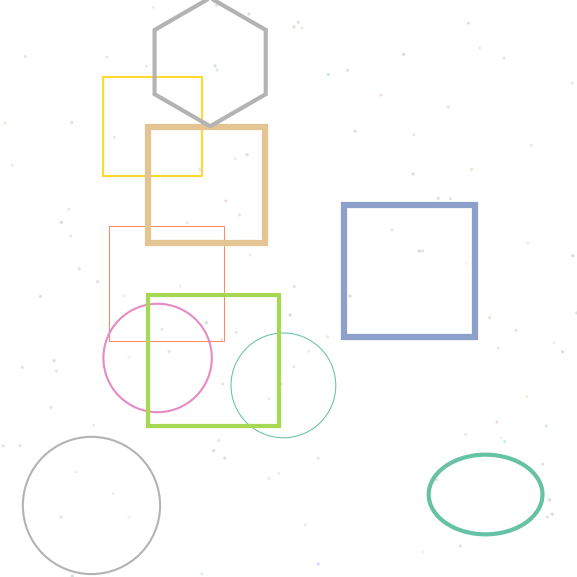[{"shape": "circle", "thickness": 0.5, "radius": 0.45, "center": [0.491, 0.332]}, {"shape": "oval", "thickness": 2, "radius": 0.49, "center": [0.841, 0.143]}, {"shape": "square", "thickness": 0.5, "radius": 0.5, "center": [0.288, 0.509]}, {"shape": "square", "thickness": 3, "radius": 0.57, "center": [0.709, 0.53]}, {"shape": "circle", "thickness": 1, "radius": 0.47, "center": [0.273, 0.379]}, {"shape": "square", "thickness": 2, "radius": 0.57, "center": [0.369, 0.375]}, {"shape": "square", "thickness": 1, "radius": 0.43, "center": [0.264, 0.78]}, {"shape": "square", "thickness": 3, "radius": 0.5, "center": [0.357, 0.679]}, {"shape": "hexagon", "thickness": 2, "radius": 0.56, "center": [0.364, 0.892]}, {"shape": "circle", "thickness": 1, "radius": 0.59, "center": [0.158, 0.124]}]